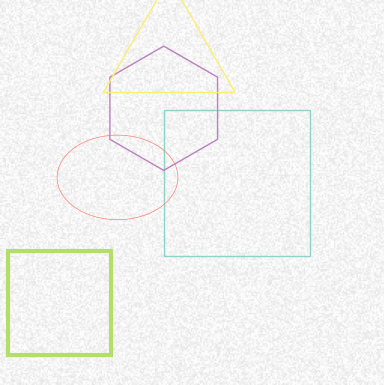[{"shape": "square", "thickness": 1, "radius": 0.95, "center": [0.616, 0.524]}, {"shape": "oval", "thickness": 0.5, "radius": 0.78, "center": [0.305, 0.539]}, {"shape": "square", "thickness": 3, "radius": 0.67, "center": [0.155, 0.214]}, {"shape": "hexagon", "thickness": 1, "radius": 0.81, "center": [0.425, 0.719]}, {"shape": "triangle", "thickness": 1, "radius": 0.99, "center": [0.44, 0.859]}]